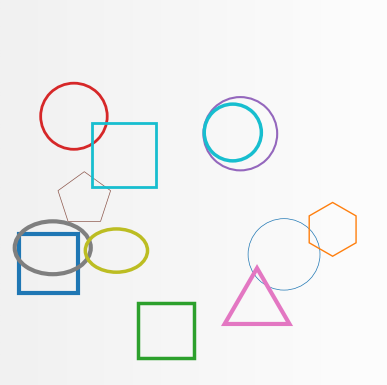[{"shape": "square", "thickness": 3, "radius": 0.38, "center": [0.125, 0.316]}, {"shape": "circle", "thickness": 0.5, "radius": 0.46, "center": [0.733, 0.339]}, {"shape": "hexagon", "thickness": 1, "radius": 0.35, "center": [0.858, 0.404]}, {"shape": "square", "thickness": 2.5, "radius": 0.36, "center": [0.429, 0.142]}, {"shape": "circle", "thickness": 2, "radius": 0.43, "center": [0.191, 0.698]}, {"shape": "circle", "thickness": 1.5, "radius": 0.48, "center": [0.62, 0.653]}, {"shape": "pentagon", "thickness": 0.5, "radius": 0.36, "center": [0.218, 0.483]}, {"shape": "triangle", "thickness": 3, "radius": 0.48, "center": [0.663, 0.207]}, {"shape": "oval", "thickness": 3, "radius": 0.49, "center": [0.136, 0.356]}, {"shape": "oval", "thickness": 2.5, "radius": 0.4, "center": [0.3, 0.349]}, {"shape": "square", "thickness": 2, "radius": 0.41, "center": [0.32, 0.598]}, {"shape": "circle", "thickness": 2.5, "radius": 0.37, "center": [0.601, 0.656]}]